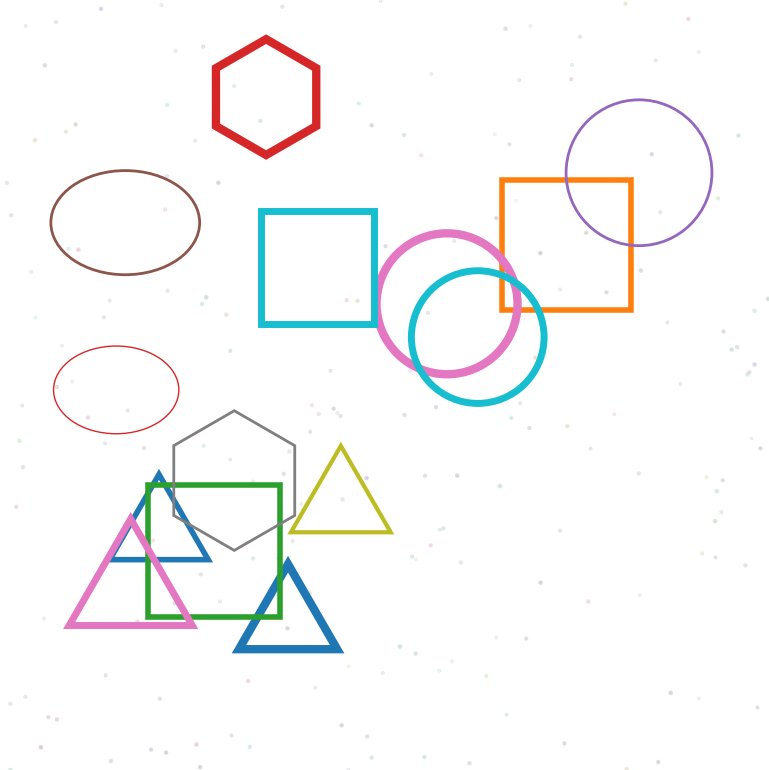[{"shape": "triangle", "thickness": 3, "radius": 0.37, "center": [0.374, 0.194]}, {"shape": "triangle", "thickness": 2, "radius": 0.37, "center": [0.206, 0.31]}, {"shape": "square", "thickness": 2, "radius": 0.42, "center": [0.736, 0.682]}, {"shape": "square", "thickness": 2, "radius": 0.43, "center": [0.278, 0.285]}, {"shape": "hexagon", "thickness": 3, "radius": 0.38, "center": [0.346, 0.874]}, {"shape": "oval", "thickness": 0.5, "radius": 0.41, "center": [0.151, 0.494]}, {"shape": "circle", "thickness": 1, "radius": 0.47, "center": [0.83, 0.776]}, {"shape": "oval", "thickness": 1, "radius": 0.48, "center": [0.163, 0.711]}, {"shape": "circle", "thickness": 3, "radius": 0.46, "center": [0.581, 0.605]}, {"shape": "triangle", "thickness": 2.5, "radius": 0.46, "center": [0.17, 0.234]}, {"shape": "hexagon", "thickness": 1, "radius": 0.45, "center": [0.304, 0.376]}, {"shape": "triangle", "thickness": 1.5, "radius": 0.37, "center": [0.443, 0.346]}, {"shape": "square", "thickness": 2.5, "radius": 0.37, "center": [0.413, 0.653]}, {"shape": "circle", "thickness": 2.5, "radius": 0.43, "center": [0.62, 0.562]}]